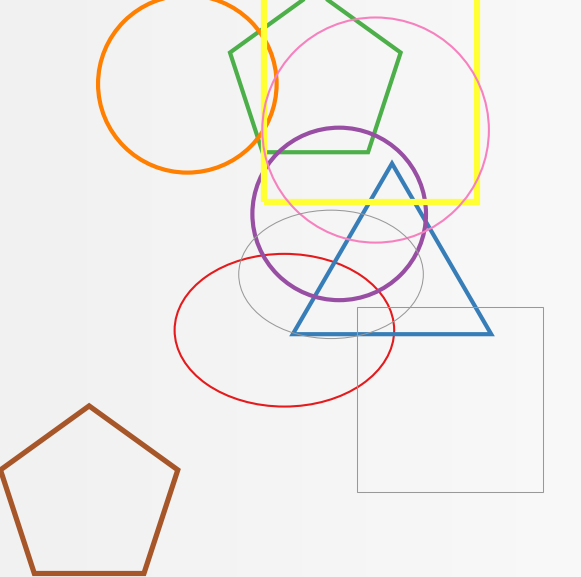[{"shape": "oval", "thickness": 1, "radius": 0.94, "center": [0.489, 0.427]}, {"shape": "triangle", "thickness": 2, "radius": 0.99, "center": [0.674, 0.519]}, {"shape": "pentagon", "thickness": 2, "radius": 0.77, "center": [0.542, 0.86]}, {"shape": "circle", "thickness": 2, "radius": 0.75, "center": [0.584, 0.629]}, {"shape": "circle", "thickness": 2, "radius": 0.77, "center": [0.322, 0.854]}, {"shape": "square", "thickness": 3, "radius": 0.92, "center": [0.638, 0.834]}, {"shape": "pentagon", "thickness": 2.5, "radius": 0.8, "center": [0.153, 0.136]}, {"shape": "circle", "thickness": 1, "radius": 0.97, "center": [0.646, 0.774]}, {"shape": "square", "thickness": 0.5, "radius": 0.8, "center": [0.775, 0.308]}, {"shape": "oval", "thickness": 0.5, "radius": 0.79, "center": [0.57, 0.524]}]